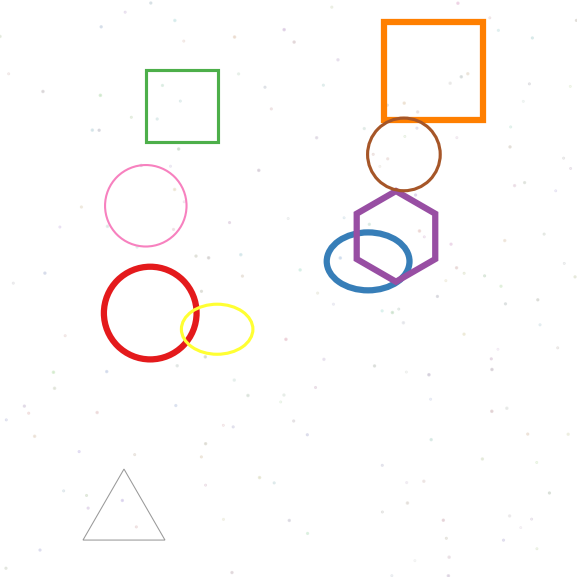[{"shape": "circle", "thickness": 3, "radius": 0.4, "center": [0.26, 0.457]}, {"shape": "oval", "thickness": 3, "radius": 0.36, "center": [0.637, 0.547]}, {"shape": "square", "thickness": 1.5, "radius": 0.31, "center": [0.315, 0.815]}, {"shape": "hexagon", "thickness": 3, "radius": 0.39, "center": [0.686, 0.59]}, {"shape": "square", "thickness": 3, "radius": 0.43, "center": [0.75, 0.876]}, {"shape": "oval", "thickness": 1.5, "radius": 0.31, "center": [0.376, 0.429]}, {"shape": "circle", "thickness": 1.5, "radius": 0.31, "center": [0.699, 0.732]}, {"shape": "circle", "thickness": 1, "radius": 0.35, "center": [0.252, 0.643]}, {"shape": "triangle", "thickness": 0.5, "radius": 0.41, "center": [0.215, 0.105]}]